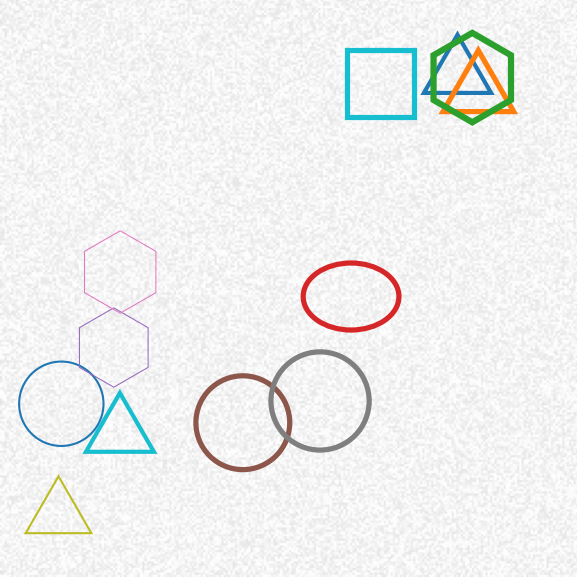[{"shape": "circle", "thickness": 1, "radius": 0.37, "center": [0.106, 0.3]}, {"shape": "triangle", "thickness": 2, "radius": 0.34, "center": [0.792, 0.872]}, {"shape": "triangle", "thickness": 2.5, "radius": 0.35, "center": [0.828, 0.841]}, {"shape": "hexagon", "thickness": 3, "radius": 0.39, "center": [0.818, 0.865]}, {"shape": "oval", "thickness": 2.5, "radius": 0.41, "center": [0.608, 0.486]}, {"shape": "hexagon", "thickness": 0.5, "radius": 0.34, "center": [0.197, 0.397]}, {"shape": "circle", "thickness": 2.5, "radius": 0.41, "center": [0.42, 0.267]}, {"shape": "hexagon", "thickness": 0.5, "radius": 0.36, "center": [0.208, 0.528]}, {"shape": "circle", "thickness": 2.5, "radius": 0.43, "center": [0.554, 0.305]}, {"shape": "triangle", "thickness": 1, "radius": 0.33, "center": [0.101, 0.109]}, {"shape": "triangle", "thickness": 2, "radius": 0.34, "center": [0.208, 0.251]}, {"shape": "square", "thickness": 2.5, "radius": 0.29, "center": [0.659, 0.855]}]